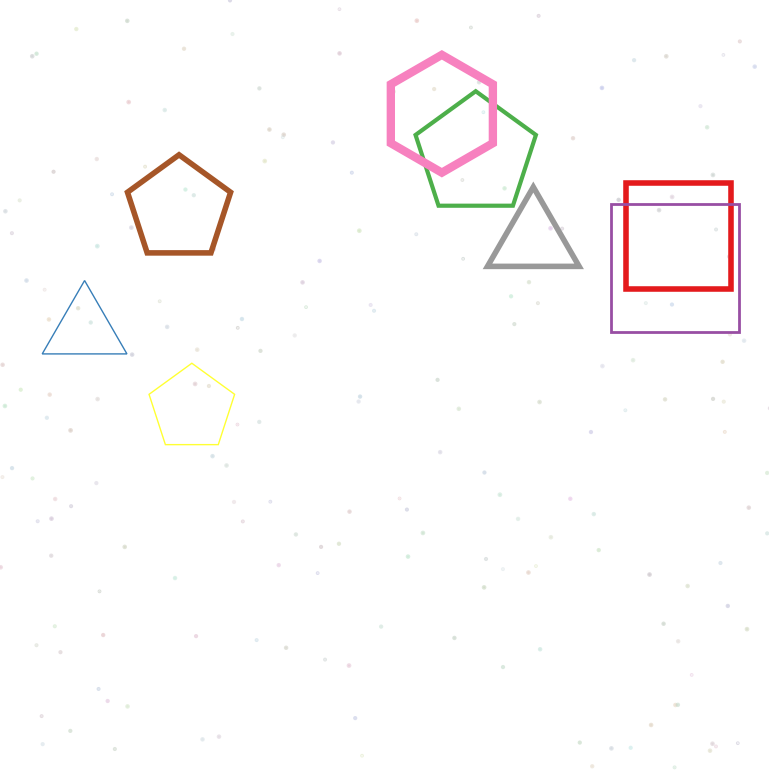[{"shape": "square", "thickness": 2, "radius": 0.34, "center": [0.881, 0.694]}, {"shape": "triangle", "thickness": 0.5, "radius": 0.32, "center": [0.11, 0.572]}, {"shape": "pentagon", "thickness": 1.5, "radius": 0.41, "center": [0.618, 0.799]}, {"shape": "square", "thickness": 1, "radius": 0.42, "center": [0.876, 0.652]}, {"shape": "pentagon", "thickness": 0.5, "radius": 0.29, "center": [0.249, 0.47]}, {"shape": "pentagon", "thickness": 2, "radius": 0.35, "center": [0.233, 0.729]}, {"shape": "hexagon", "thickness": 3, "radius": 0.38, "center": [0.574, 0.852]}, {"shape": "triangle", "thickness": 2, "radius": 0.34, "center": [0.693, 0.688]}]